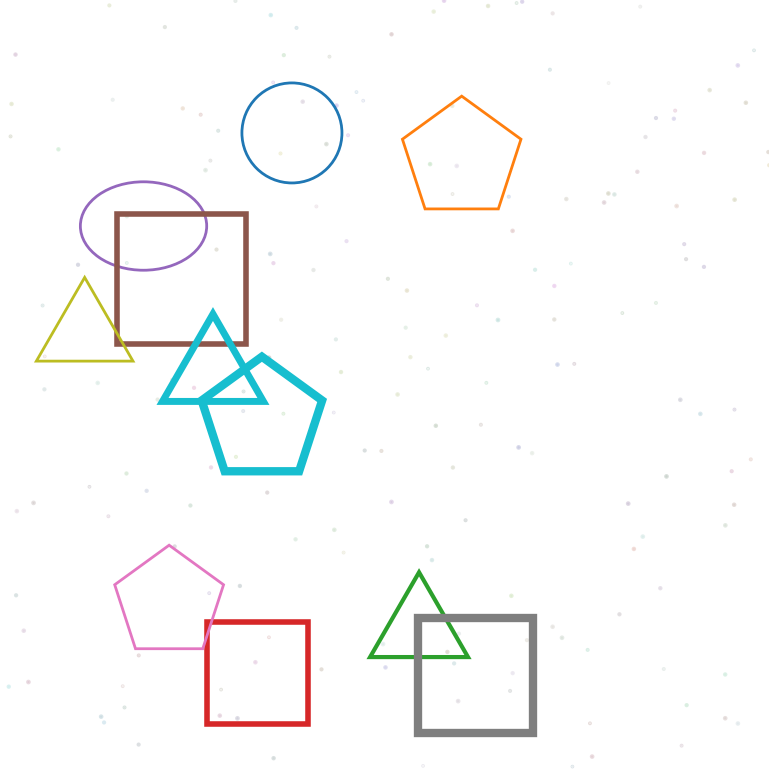[{"shape": "circle", "thickness": 1, "radius": 0.32, "center": [0.379, 0.827]}, {"shape": "pentagon", "thickness": 1, "radius": 0.4, "center": [0.6, 0.794]}, {"shape": "triangle", "thickness": 1.5, "radius": 0.37, "center": [0.544, 0.183]}, {"shape": "square", "thickness": 2, "radius": 0.33, "center": [0.334, 0.126]}, {"shape": "oval", "thickness": 1, "radius": 0.41, "center": [0.186, 0.706]}, {"shape": "square", "thickness": 2, "radius": 0.42, "center": [0.236, 0.638]}, {"shape": "pentagon", "thickness": 1, "radius": 0.37, "center": [0.22, 0.218]}, {"shape": "square", "thickness": 3, "radius": 0.38, "center": [0.617, 0.123]}, {"shape": "triangle", "thickness": 1, "radius": 0.36, "center": [0.11, 0.567]}, {"shape": "pentagon", "thickness": 3, "radius": 0.41, "center": [0.34, 0.455]}, {"shape": "triangle", "thickness": 2.5, "radius": 0.38, "center": [0.277, 0.516]}]